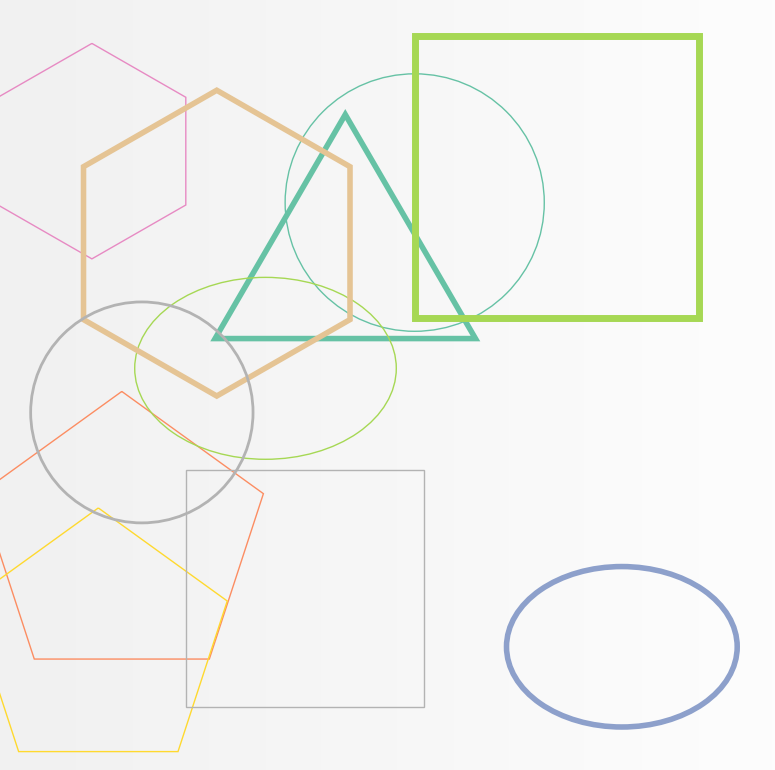[{"shape": "circle", "thickness": 0.5, "radius": 0.84, "center": [0.535, 0.737]}, {"shape": "triangle", "thickness": 2, "radius": 0.97, "center": [0.446, 0.657]}, {"shape": "pentagon", "thickness": 0.5, "radius": 0.96, "center": [0.157, 0.3]}, {"shape": "oval", "thickness": 2, "radius": 0.74, "center": [0.802, 0.16]}, {"shape": "hexagon", "thickness": 0.5, "radius": 0.7, "center": [0.119, 0.804]}, {"shape": "square", "thickness": 2.5, "radius": 0.91, "center": [0.719, 0.77]}, {"shape": "oval", "thickness": 0.5, "radius": 0.84, "center": [0.343, 0.522]}, {"shape": "pentagon", "thickness": 0.5, "radius": 0.87, "center": [0.127, 0.165]}, {"shape": "hexagon", "thickness": 2, "radius": 0.99, "center": [0.28, 0.684]}, {"shape": "circle", "thickness": 1, "radius": 0.72, "center": [0.183, 0.464]}, {"shape": "square", "thickness": 0.5, "radius": 0.77, "center": [0.394, 0.236]}]